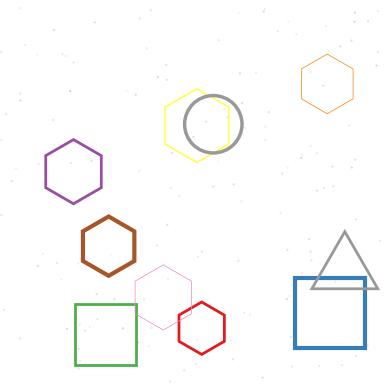[{"shape": "hexagon", "thickness": 2, "radius": 0.34, "center": [0.524, 0.147]}, {"shape": "square", "thickness": 3, "radius": 0.46, "center": [0.857, 0.187]}, {"shape": "square", "thickness": 2, "radius": 0.4, "center": [0.274, 0.132]}, {"shape": "hexagon", "thickness": 2, "radius": 0.42, "center": [0.191, 0.554]}, {"shape": "hexagon", "thickness": 0.5, "radius": 0.39, "center": [0.85, 0.782]}, {"shape": "hexagon", "thickness": 1, "radius": 0.48, "center": [0.511, 0.674]}, {"shape": "hexagon", "thickness": 3, "radius": 0.39, "center": [0.282, 0.361]}, {"shape": "hexagon", "thickness": 0.5, "radius": 0.42, "center": [0.424, 0.227]}, {"shape": "circle", "thickness": 2.5, "radius": 0.37, "center": [0.554, 0.677]}, {"shape": "triangle", "thickness": 2, "radius": 0.49, "center": [0.896, 0.299]}]